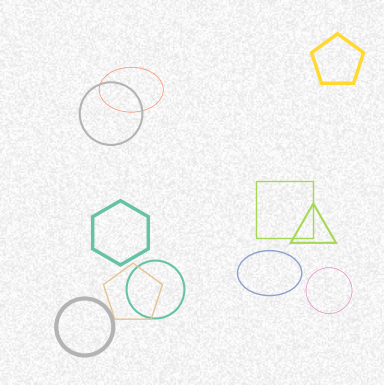[{"shape": "hexagon", "thickness": 2.5, "radius": 0.42, "center": [0.313, 0.395]}, {"shape": "circle", "thickness": 1.5, "radius": 0.38, "center": [0.404, 0.248]}, {"shape": "oval", "thickness": 0.5, "radius": 0.42, "center": [0.341, 0.767]}, {"shape": "oval", "thickness": 1, "radius": 0.42, "center": [0.7, 0.291]}, {"shape": "circle", "thickness": 0.5, "radius": 0.3, "center": [0.855, 0.245]}, {"shape": "square", "thickness": 1, "radius": 0.37, "center": [0.74, 0.456]}, {"shape": "triangle", "thickness": 1.5, "radius": 0.34, "center": [0.814, 0.403]}, {"shape": "pentagon", "thickness": 2.5, "radius": 0.36, "center": [0.877, 0.841]}, {"shape": "pentagon", "thickness": 1, "radius": 0.4, "center": [0.345, 0.236]}, {"shape": "circle", "thickness": 1.5, "radius": 0.41, "center": [0.289, 0.705]}, {"shape": "circle", "thickness": 3, "radius": 0.37, "center": [0.22, 0.151]}]